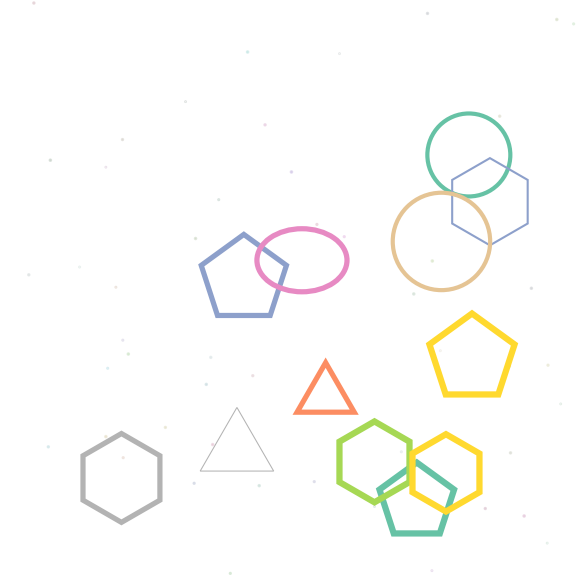[{"shape": "circle", "thickness": 2, "radius": 0.36, "center": [0.812, 0.731]}, {"shape": "pentagon", "thickness": 3, "radius": 0.34, "center": [0.722, 0.13]}, {"shape": "triangle", "thickness": 2.5, "radius": 0.29, "center": [0.564, 0.314]}, {"shape": "hexagon", "thickness": 1, "radius": 0.38, "center": [0.848, 0.65]}, {"shape": "pentagon", "thickness": 2.5, "radius": 0.39, "center": [0.422, 0.516]}, {"shape": "oval", "thickness": 2.5, "radius": 0.39, "center": [0.523, 0.548]}, {"shape": "hexagon", "thickness": 3, "radius": 0.35, "center": [0.648, 0.199]}, {"shape": "hexagon", "thickness": 3, "radius": 0.33, "center": [0.772, 0.18]}, {"shape": "pentagon", "thickness": 3, "radius": 0.39, "center": [0.817, 0.379]}, {"shape": "circle", "thickness": 2, "radius": 0.42, "center": [0.764, 0.581]}, {"shape": "hexagon", "thickness": 2.5, "radius": 0.38, "center": [0.21, 0.172]}, {"shape": "triangle", "thickness": 0.5, "radius": 0.37, "center": [0.41, 0.22]}]